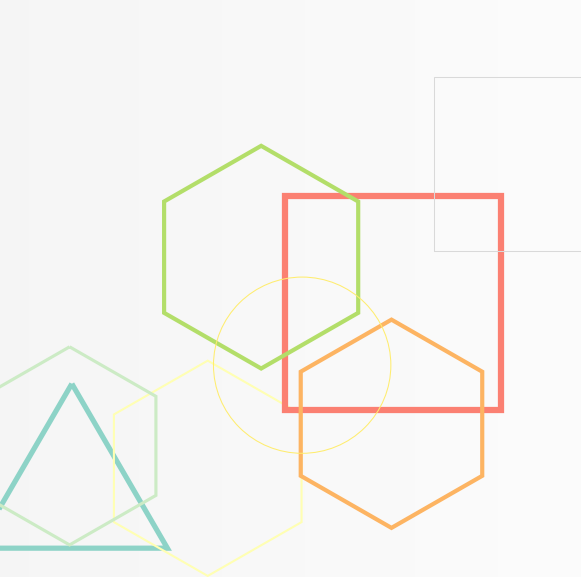[{"shape": "triangle", "thickness": 2.5, "radius": 0.95, "center": [0.124, 0.145]}, {"shape": "hexagon", "thickness": 1, "radius": 0.93, "center": [0.357, 0.188]}, {"shape": "square", "thickness": 3, "radius": 0.93, "center": [0.676, 0.474]}, {"shape": "hexagon", "thickness": 2, "radius": 0.9, "center": [0.674, 0.265]}, {"shape": "hexagon", "thickness": 2, "radius": 0.96, "center": [0.449, 0.554]}, {"shape": "square", "thickness": 0.5, "radius": 0.75, "center": [0.896, 0.715]}, {"shape": "hexagon", "thickness": 1.5, "radius": 0.86, "center": [0.12, 0.227]}, {"shape": "circle", "thickness": 0.5, "radius": 0.76, "center": [0.52, 0.367]}]